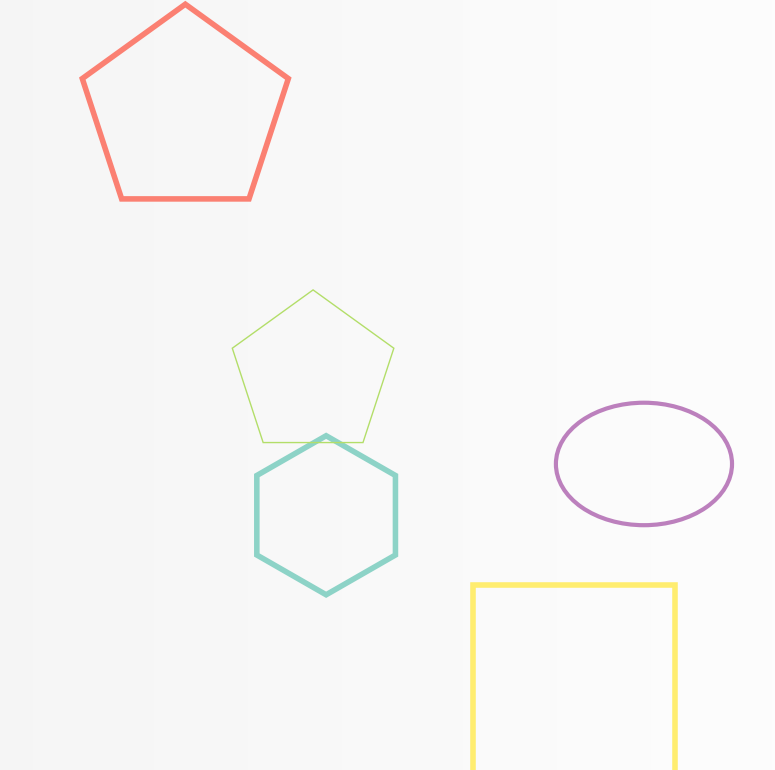[{"shape": "hexagon", "thickness": 2, "radius": 0.52, "center": [0.421, 0.331]}, {"shape": "pentagon", "thickness": 2, "radius": 0.7, "center": [0.239, 0.855]}, {"shape": "pentagon", "thickness": 0.5, "radius": 0.55, "center": [0.404, 0.514]}, {"shape": "oval", "thickness": 1.5, "radius": 0.57, "center": [0.831, 0.397]}, {"shape": "square", "thickness": 2, "radius": 0.65, "center": [0.74, 0.11]}]